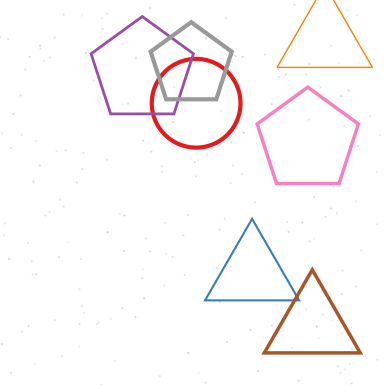[{"shape": "circle", "thickness": 3, "radius": 0.58, "center": [0.509, 0.732]}, {"shape": "triangle", "thickness": 1.5, "radius": 0.71, "center": [0.655, 0.29]}, {"shape": "pentagon", "thickness": 2, "radius": 0.7, "center": [0.37, 0.817]}, {"shape": "triangle", "thickness": 1, "radius": 0.72, "center": [0.843, 0.896]}, {"shape": "triangle", "thickness": 2.5, "radius": 0.72, "center": [0.811, 0.155]}, {"shape": "pentagon", "thickness": 2.5, "radius": 0.69, "center": [0.799, 0.635]}, {"shape": "pentagon", "thickness": 3, "radius": 0.55, "center": [0.497, 0.832]}]